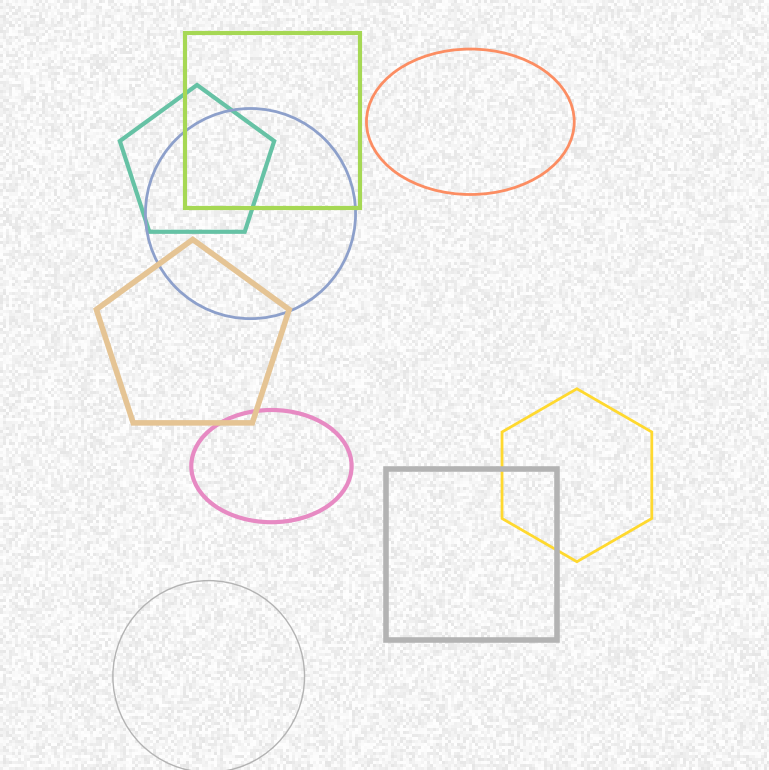[{"shape": "pentagon", "thickness": 1.5, "radius": 0.53, "center": [0.256, 0.784]}, {"shape": "oval", "thickness": 1, "radius": 0.67, "center": [0.611, 0.842]}, {"shape": "circle", "thickness": 1, "radius": 0.68, "center": [0.325, 0.723]}, {"shape": "oval", "thickness": 1.5, "radius": 0.52, "center": [0.353, 0.395]}, {"shape": "square", "thickness": 1.5, "radius": 0.57, "center": [0.354, 0.843]}, {"shape": "hexagon", "thickness": 1, "radius": 0.56, "center": [0.749, 0.383]}, {"shape": "pentagon", "thickness": 2, "radius": 0.66, "center": [0.25, 0.557]}, {"shape": "circle", "thickness": 0.5, "radius": 0.62, "center": [0.271, 0.121]}, {"shape": "square", "thickness": 2, "radius": 0.56, "center": [0.612, 0.28]}]